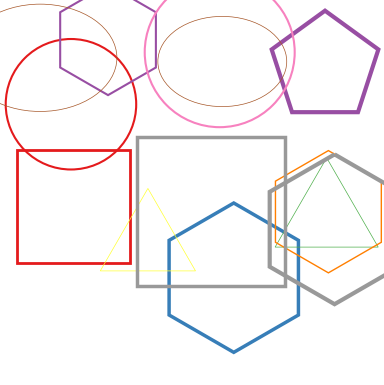[{"shape": "square", "thickness": 2, "radius": 0.73, "center": [0.191, 0.463]}, {"shape": "circle", "thickness": 1.5, "radius": 0.85, "center": [0.184, 0.729]}, {"shape": "hexagon", "thickness": 2.5, "radius": 0.97, "center": [0.607, 0.279]}, {"shape": "triangle", "thickness": 0.5, "radius": 0.77, "center": [0.848, 0.435]}, {"shape": "hexagon", "thickness": 1.5, "radius": 0.72, "center": [0.281, 0.896]}, {"shape": "pentagon", "thickness": 3, "radius": 0.73, "center": [0.844, 0.827]}, {"shape": "hexagon", "thickness": 1, "radius": 0.79, "center": [0.853, 0.45]}, {"shape": "triangle", "thickness": 0.5, "radius": 0.71, "center": [0.384, 0.368]}, {"shape": "oval", "thickness": 0.5, "radius": 1.0, "center": [0.104, 0.85]}, {"shape": "oval", "thickness": 0.5, "radius": 0.84, "center": [0.577, 0.84]}, {"shape": "circle", "thickness": 1.5, "radius": 0.97, "center": [0.571, 0.864]}, {"shape": "hexagon", "thickness": 3, "radius": 0.97, "center": [0.869, 0.404]}, {"shape": "square", "thickness": 2.5, "radius": 0.96, "center": [0.548, 0.45]}]